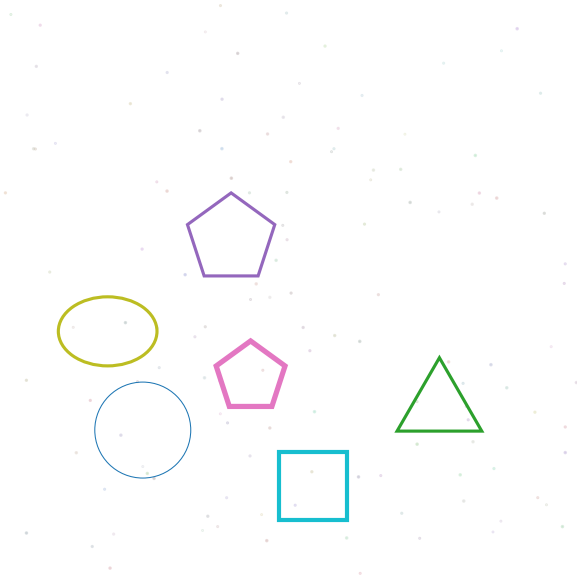[{"shape": "circle", "thickness": 0.5, "radius": 0.42, "center": [0.247, 0.254]}, {"shape": "triangle", "thickness": 1.5, "radius": 0.42, "center": [0.761, 0.295]}, {"shape": "pentagon", "thickness": 1.5, "radius": 0.4, "center": [0.4, 0.586]}, {"shape": "pentagon", "thickness": 2.5, "radius": 0.31, "center": [0.434, 0.346]}, {"shape": "oval", "thickness": 1.5, "radius": 0.43, "center": [0.186, 0.425]}, {"shape": "square", "thickness": 2, "radius": 0.29, "center": [0.541, 0.157]}]